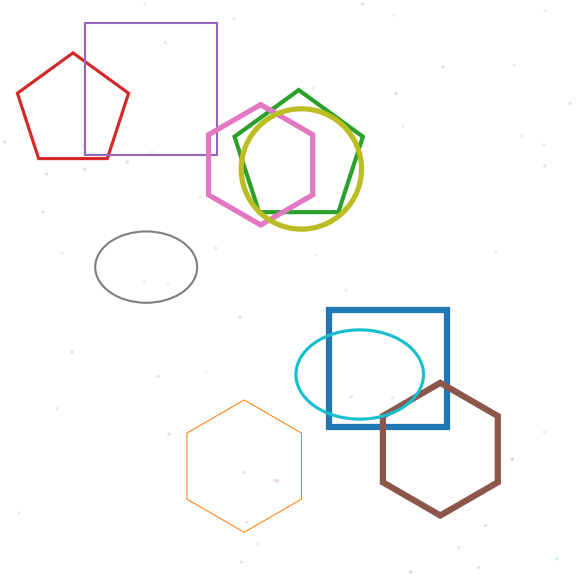[{"shape": "square", "thickness": 3, "radius": 0.51, "center": [0.672, 0.361]}, {"shape": "hexagon", "thickness": 0.5, "radius": 0.57, "center": [0.423, 0.192]}, {"shape": "pentagon", "thickness": 2, "radius": 0.58, "center": [0.517, 0.726]}, {"shape": "pentagon", "thickness": 1.5, "radius": 0.51, "center": [0.126, 0.806]}, {"shape": "square", "thickness": 1, "radius": 0.57, "center": [0.261, 0.845]}, {"shape": "hexagon", "thickness": 3, "radius": 0.57, "center": [0.762, 0.221]}, {"shape": "hexagon", "thickness": 2.5, "radius": 0.52, "center": [0.451, 0.714]}, {"shape": "oval", "thickness": 1, "radius": 0.44, "center": [0.253, 0.537]}, {"shape": "circle", "thickness": 2.5, "radius": 0.52, "center": [0.522, 0.707]}, {"shape": "oval", "thickness": 1.5, "radius": 0.55, "center": [0.623, 0.351]}]